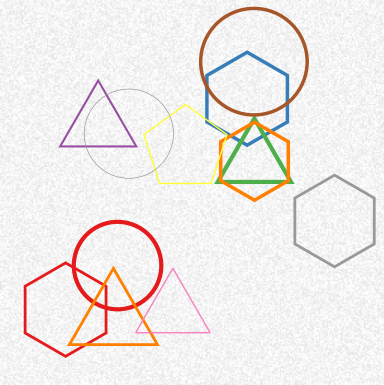[{"shape": "circle", "thickness": 3, "radius": 0.57, "center": [0.305, 0.31]}, {"shape": "hexagon", "thickness": 2, "radius": 0.61, "center": [0.17, 0.196]}, {"shape": "hexagon", "thickness": 2.5, "radius": 0.6, "center": [0.642, 0.744]}, {"shape": "triangle", "thickness": 3, "radius": 0.55, "center": [0.661, 0.582]}, {"shape": "triangle", "thickness": 1.5, "radius": 0.57, "center": [0.255, 0.677]}, {"shape": "hexagon", "thickness": 2.5, "radius": 0.51, "center": [0.661, 0.581]}, {"shape": "triangle", "thickness": 2, "radius": 0.66, "center": [0.295, 0.171]}, {"shape": "pentagon", "thickness": 1, "radius": 0.57, "center": [0.482, 0.615]}, {"shape": "circle", "thickness": 2.5, "radius": 0.69, "center": [0.66, 0.84]}, {"shape": "triangle", "thickness": 1, "radius": 0.56, "center": [0.449, 0.192]}, {"shape": "circle", "thickness": 0.5, "radius": 0.58, "center": [0.335, 0.653]}, {"shape": "hexagon", "thickness": 2, "radius": 0.6, "center": [0.869, 0.426]}]